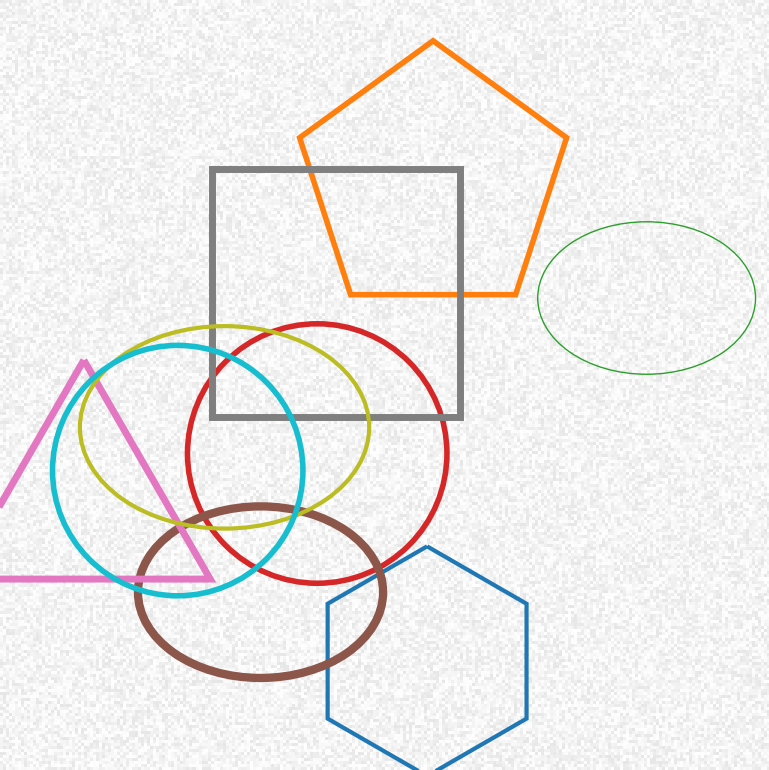[{"shape": "hexagon", "thickness": 1.5, "radius": 0.75, "center": [0.555, 0.141]}, {"shape": "pentagon", "thickness": 2, "radius": 0.91, "center": [0.562, 0.765]}, {"shape": "oval", "thickness": 0.5, "radius": 0.71, "center": [0.84, 0.613]}, {"shape": "circle", "thickness": 2, "radius": 0.84, "center": [0.412, 0.411]}, {"shape": "oval", "thickness": 3, "radius": 0.8, "center": [0.338, 0.231]}, {"shape": "triangle", "thickness": 2.5, "radius": 0.95, "center": [0.109, 0.343]}, {"shape": "square", "thickness": 2.5, "radius": 0.8, "center": [0.436, 0.619]}, {"shape": "oval", "thickness": 1.5, "radius": 0.94, "center": [0.292, 0.445]}, {"shape": "circle", "thickness": 2, "radius": 0.81, "center": [0.231, 0.389]}]